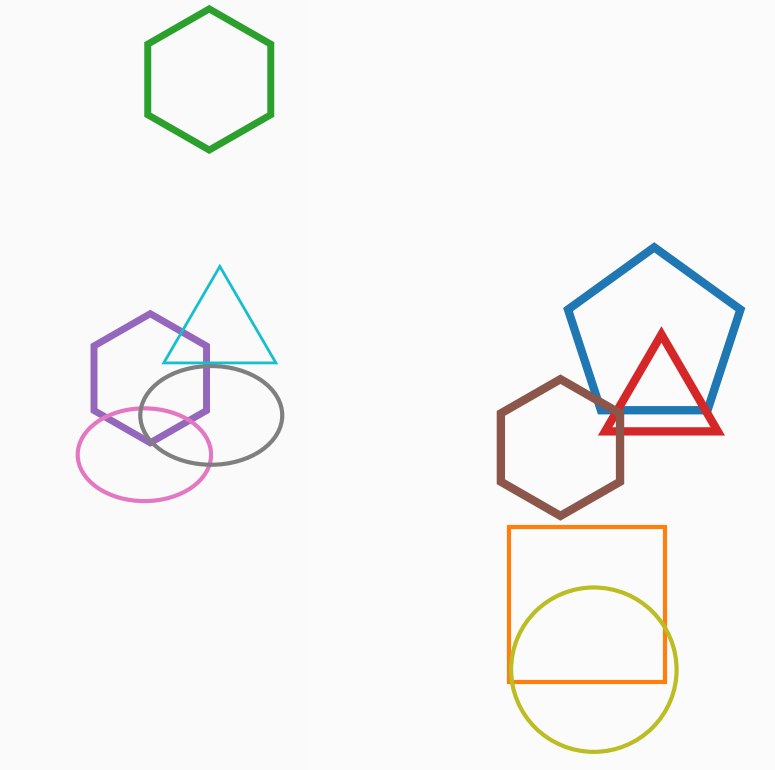[{"shape": "pentagon", "thickness": 3, "radius": 0.58, "center": [0.844, 0.562]}, {"shape": "square", "thickness": 1.5, "radius": 0.5, "center": [0.757, 0.215]}, {"shape": "hexagon", "thickness": 2.5, "radius": 0.46, "center": [0.27, 0.897]}, {"shape": "triangle", "thickness": 3, "radius": 0.42, "center": [0.853, 0.482]}, {"shape": "hexagon", "thickness": 2.5, "radius": 0.42, "center": [0.194, 0.509]}, {"shape": "hexagon", "thickness": 3, "radius": 0.44, "center": [0.723, 0.419]}, {"shape": "oval", "thickness": 1.5, "radius": 0.43, "center": [0.186, 0.409]}, {"shape": "oval", "thickness": 1.5, "radius": 0.46, "center": [0.273, 0.461]}, {"shape": "circle", "thickness": 1.5, "radius": 0.53, "center": [0.766, 0.13]}, {"shape": "triangle", "thickness": 1, "radius": 0.42, "center": [0.284, 0.57]}]